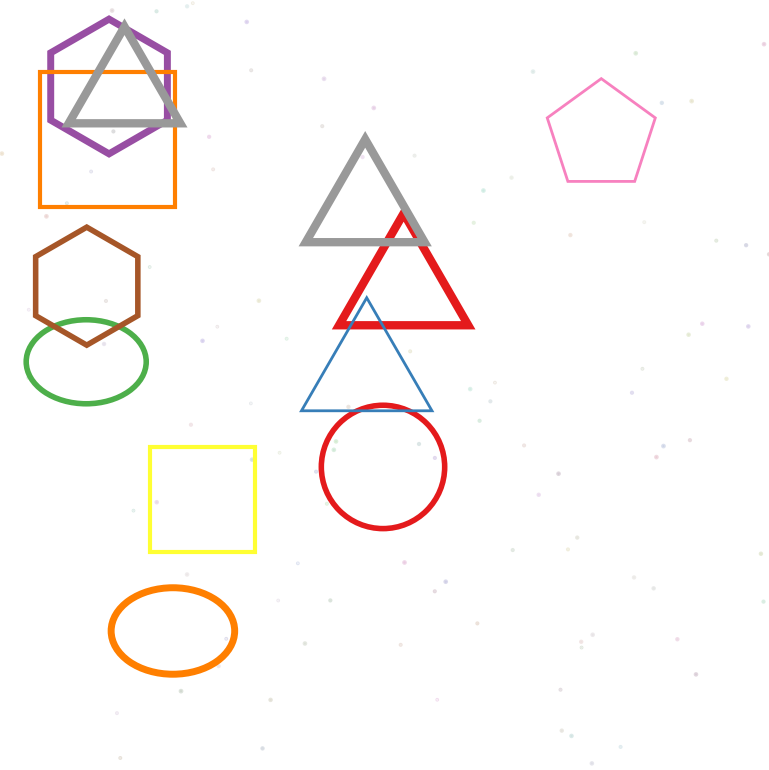[{"shape": "triangle", "thickness": 3, "radius": 0.48, "center": [0.524, 0.626]}, {"shape": "circle", "thickness": 2, "radius": 0.4, "center": [0.497, 0.394]}, {"shape": "triangle", "thickness": 1, "radius": 0.49, "center": [0.476, 0.515]}, {"shape": "oval", "thickness": 2, "radius": 0.39, "center": [0.112, 0.53]}, {"shape": "hexagon", "thickness": 2.5, "radius": 0.44, "center": [0.142, 0.888]}, {"shape": "square", "thickness": 1.5, "radius": 0.44, "center": [0.14, 0.819]}, {"shape": "oval", "thickness": 2.5, "radius": 0.4, "center": [0.225, 0.181]}, {"shape": "square", "thickness": 1.5, "radius": 0.34, "center": [0.263, 0.351]}, {"shape": "hexagon", "thickness": 2, "radius": 0.38, "center": [0.113, 0.628]}, {"shape": "pentagon", "thickness": 1, "radius": 0.37, "center": [0.781, 0.824]}, {"shape": "triangle", "thickness": 3, "radius": 0.42, "center": [0.162, 0.882]}, {"shape": "triangle", "thickness": 3, "radius": 0.45, "center": [0.474, 0.73]}]